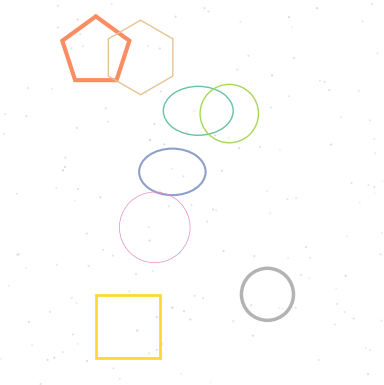[{"shape": "oval", "thickness": 1, "radius": 0.45, "center": [0.515, 0.712]}, {"shape": "pentagon", "thickness": 3, "radius": 0.46, "center": [0.249, 0.866]}, {"shape": "oval", "thickness": 1.5, "radius": 0.43, "center": [0.448, 0.554]}, {"shape": "circle", "thickness": 0.5, "radius": 0.46, "center": [0.402, 0.409]}, {"shape": "circle", "thickness": 1, "radius": 0.38, "center": [0.596, 0.705]}, {"shape": "square", "thickness": 2, "radius": 0.41, "center": [0.332, 0.152]}, {"shape": "hexagon", "thickness": 1, "radius": 0.48, "center": [0.365, 0.851]}, {"shape": "circle", "thickness": 2.5, "radius": 0.34, "center": [0.695, 0.236]}]